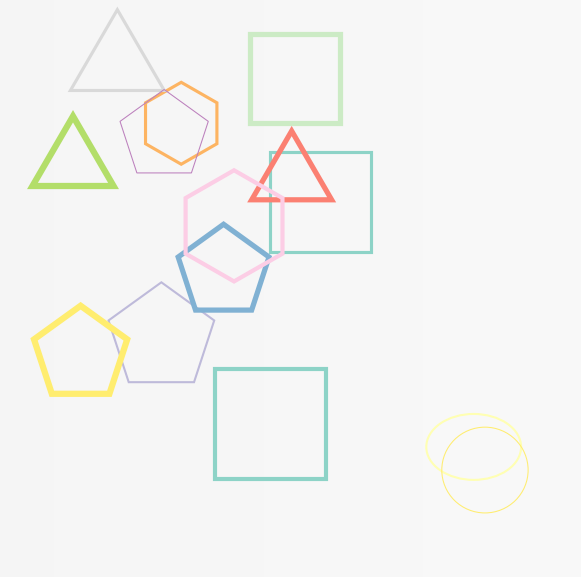[{"shape": "square", "thickness": 2, "radius": 0.48, "center": [0.465, 0.265]}, {"shape": "square", "thickness": 1.5, "radius": 0.44, "center": [0.551, 0.649]}, {"shape": "oval", "thickness": 1, "radius": 0.41, "center": [0.815, 0.225]}, {"shape": "pentagon", "thickness": 1, "radius": 0.48, "center": [0.278, 0.415]}, {"shape": "triangle", "thickness": 2.5, "radius": 0.4, "center": [0.502, 0.693]}, {"shape": "pentagon", "thickness": 2.5, "radius": 0.41, "center": [0.385, 0.529]}, {"shape": "hexagon", "thickness": 1.5, "radius": 0.35, "center": [0.312, 0.786]}, {"shape": "triangle", "thickness": 3, "radius": 0.4, "center": [0.126, 0.717]}, {"shape": "hexagon", "thickness": 2, "radius": 0.48, "center": [0.403, 0.608]}, {"shape": "triangle", "thickness": 1.5, "radius": 0.47, "center": [0.202, 0.889]}, {"shape": "pentagon", "thickness": 0.5, "radius": 0.4, "center": [0.282, 0.764]}, {"shape": "square", "thickness": 2.5, "radius": 0.38, "center": [0.508, 0.863]}, {"shape": "pentagon", "thickness": 3, "radius": 0.42, "center": [0.139, 0.385]}, {"shape": "circle", "thickness": 0.5, "radius": 0.37, "center": [0.834, 0.185]}]